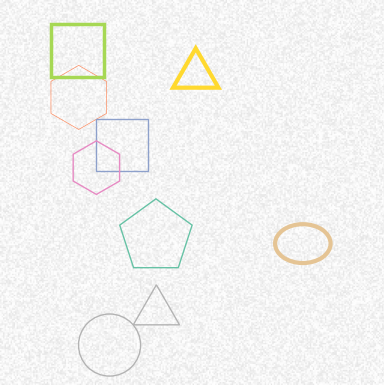[{"shape": "pentagon", "thickness": 1, "radius": 0.49, "center": [0.405, 0.385]}, {"shape": "hexagon", "thickness": 0.5, "radius": 0.42, "center": [0.204, 0.747]}, {"shape": "square", "thickness": 1, "radius": 0.33, "center": [0.317, 0.623]}, {"shape": "hexagon", "thickness": 1, "radius": 0.35, "center": [0.25, 0.565]}, {"shape": "square", "thickness": 2.5, "radius": 0.34, "center": [0.201, 0.868]}, {"shape": "triangle", "thickness": 3, "radius": 0.34, "center": [0.508, 0.806]}, {"shape": "oval", "thickness": 3, "radius": 0.36, "center": [0.787, 0.367]}, {"shape": "triangle", "thickness": 1, "radius": 0.35, "center": [0.406, 0.191]}, {"shape": "circle", "thickness": 1, "radius": 0.4, "center": [0.285, 0.104]}]